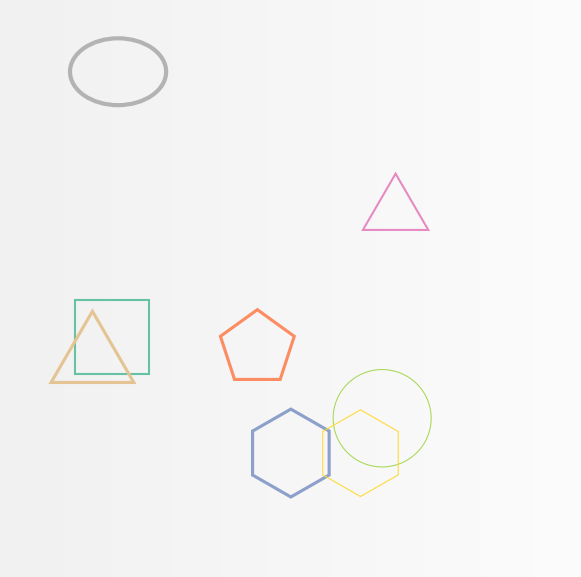[{"shape": "square", "thickness": 1, "radius": 0.32, "center": [0.193, 0.415]}, {"shape": "pentagon", "thickness": 1.5, "radius": 0.33, "center": [0.443, 0.396]}, {"shape": "hexagon", "thickness": 1.5, "radius": 0.38, "center": [0.5, 0.215]}, {"shape": "triangle", "thickness": 1, "radius": 0.32, "center": [0.681, 0.633]}, {"shape": "circle", "thickness": 0.5, "radius": 0.42, "center": [0.657, 0.275]}, {"shape": "hexagon", "thickness": 0.5, "radius": 0.38, "center": [0.62, 0.214]}, {"shape": "triangle", "thickness": 1.5, "radius": 0.41, "center": [0.159, 0.378]}, {"shape": "oval", "thickness": 2, "radius": 0.41, "center": [0.203, 0.875]}]